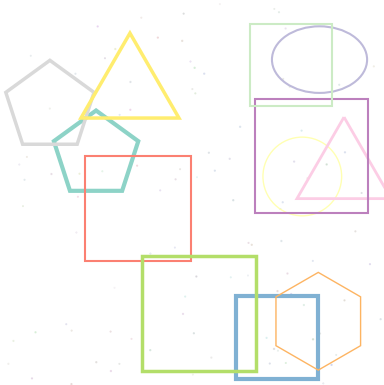[{"shape": "pentagon", "thickness": 3, "radius": 0.58, "center": [0.249, 0.598]}, {"shape": "circle", "thickness": 1, "radius": 0.51, "center": [0.785, 0.542]}, {"shape": "oval", "thickness": 1.5, "radius": 0.62, "center": [0.83, 0.845]}, {"shape": "square", "thickness": 1.5, "radius": 0.69, "center": [0.359, 0.458]}, {"shape": "square", "thickness": 3, "radius": 0.54, "center": [0.72, 0.123]}, {"shape": "hexagon", "thickness": 1, "radius": 0.63, "center": [0.827, 0.166]}, {"shape": "square", "thickness": 2.5, "radius": 0.75, "center": [0.517, 0.187]}, {"shape": "triangle", "thickness": 2, "radius": 0.71, "center": [0.894, 0.555]}, {"shape": "pentagon", "thickness": 2.5, "radius": 0.6, "center": [0.13, 0.723]}, {"shape": "square", "thickness": 1.5, "radius": 0.74, "center": [0.809, 0.595]}, {"shape": "square", "thickness": 1.5, "radius": 0.53, "center": [0.755, 0.83]}, {"shape": "triangle", "thickness": 2.5, "radius": 0.73, "center": [0.338, 0.767]}]